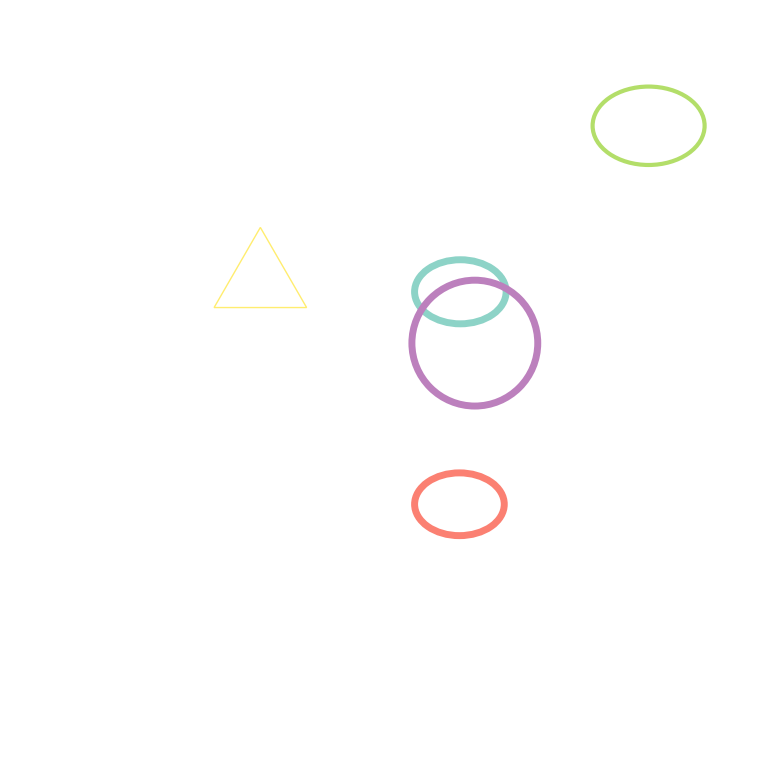[{"shape": "oval", "thickness": 2.5, "radius": 0.3, "center": [0.598, 0.621]}, {"shape": "oval", "thickness": 2.5, "radius": 0.29, "center": [0.597, 0.345]}, {"shape": "oval", "thickness": 1.5, "radius": 0.36, "center": [0.842, 0.837]}, {"shape": "circle", "thickness": 2.5, "radius": 0.41, "center": [0.617, 0.554]}, {"shape": "triangle", "thickness": 0.5, "radius": 0.35, "center": [0.338, 0.635]}]